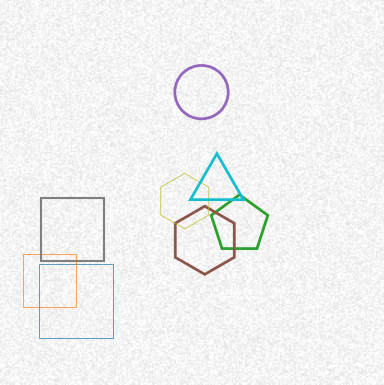[{"shape": "square", "thickness": 0.5, "radius": 0.48, "center": [0.197, 0.219]}, {"shape": "square", "thickness": 0.5, "radius": 0.35, "center": [0.128, 0.272]}, {"shape": "pentagon", "thickness": 2, "radius": 0.39, "center": [0.622, 0.417]}, {"shape": "circle", "thickness": 2, "radius": 0.35, "center": [0.523, 0.761]}, {"shape": "hexagon", "thickness": 2, "radius": 0.44, "center": [0.532, 0.376]}, {"shape": "square", "thickness": 1.5, "radius": 0.41, "center": [0.188, 0.403]}, {"shape": "hexagon", "thickness": 0.5, "radius": 0.36, "center": [0.48, 0.478]}, {"shape": "triangle", "thickness": 2, "radius": 0.4, "center": [0.563, 0.521]}]